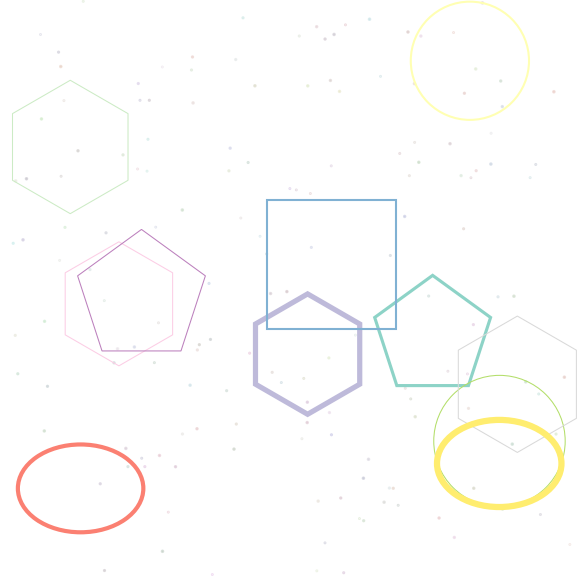[{"shape": "pentagon", "thickness": 1.5, "radius": 0.53, "center": [0.749, 0.417]}, {"shape": "circle", "thickness": 1, "radius": 0.51, "center": [0.814, 0.894]}, {"shape": "hexagon", "thickness": 2.5, "radius": 0.52, "center": [0.533, 0.386]}, {"shape": "oval", "thickness": 2, "radius": 0.54, "center": [0.14, 0.153]}, {"shape": "square", "thickness": 1, "radius": 0.56, "center": [0.574, 0.541]}, {"shape": "circle", "thickness": 0.5, "radius": 0.57, "center": [0.865, 0.235]}, {"shape": "hexagon", "thickness": 0.5, "radius": 0.54, "center": [0.206, 0.473]}, {"shape": "hexagon", "thickness": 0.5, "radius": 0.59, "center": [0.896, 0.334]}, {"shape": "pentagon", "thickness": 0.5, "radius": 0.58, "center": [0.245, 0.486]}, {"shape": "hexagon", "thickness": 0.5, "radius": 0.58, "center": [0.122, 0.745]}, {"shape": "oval", "thickness": 3, "radius": 0.54, "center": [0.864, 0.197]}]